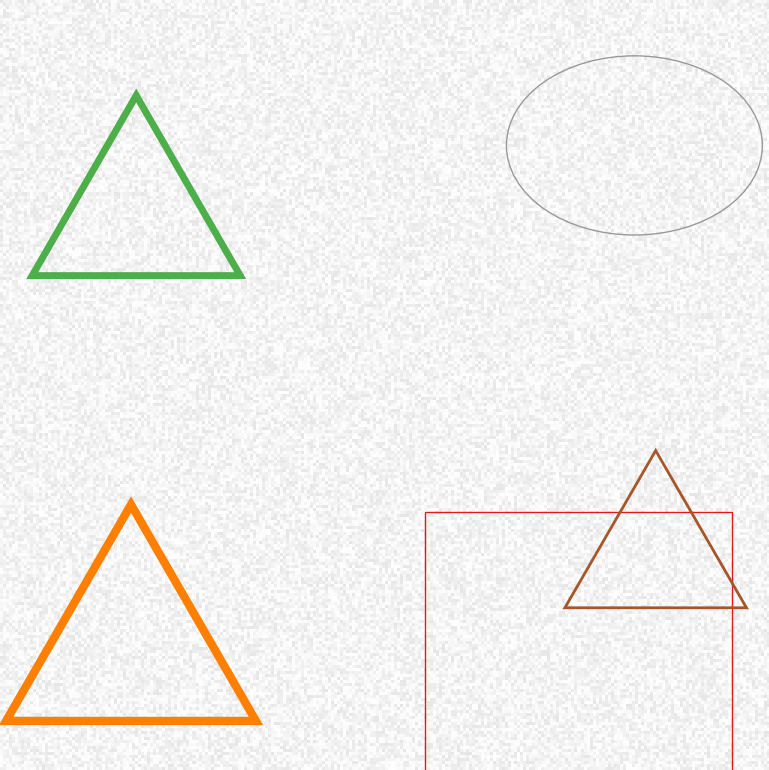[{"shape": "square", "thickness": 0.5, "radius": 0.99, "center": [0.751, 0.136]}, {"shape": "triangle", "thickness": 2.5, "radius": 0.78, "center": [0.177, 0.72]}, {"shape": "triangle", "thickness": 3, "radius": 0.94, "center": [0.17, 0.157]}, {"shape": "triangle", "thickness": 1, "radius": 0.68, "center": [0.852, 0.279]}, {"shape": "oval", "thickness": 0.5, "radius": 0.83, "center": [0.824, 0.811]}]